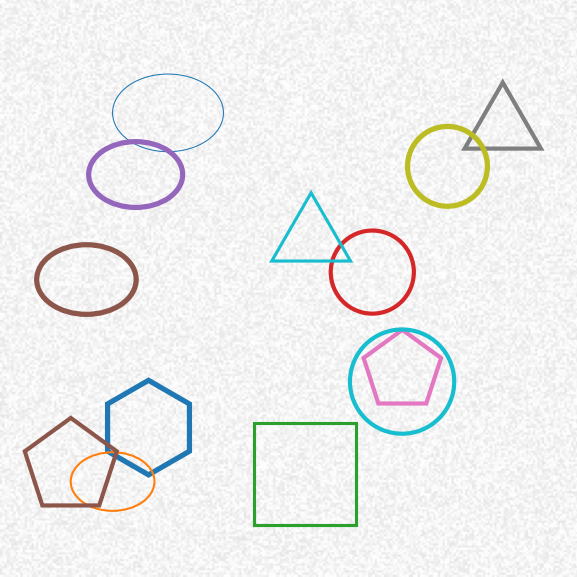[{"shape": "hexagon", "thickness": 2.5, "radius": 0.41, "center": [0.257, 0.259]}, {"shape": "oval", "thickness": 0.5, "radius": 0.48, "center": [0.291, 0.804]}, {"shape": "oval", "thickness": 1, "radius": 0.36, "center": [0.195, 0.165]}, {"shape": "square", "thickness": 1.5, "radius": 0.44, "center": [0.528, 0.178]}, {"shape": "circle", "thickness": 2, "radius": 0.36, "center": [0.645, 0.528]}, {"shape": "oval", "thickness": 2.5, "radius": 0.41, "center": [0.235, 0.697]}, {"shape": "oval", "thickness": 2.5, "radius": 0.43, "center": [0.15, 0.515]}, {"shape": "pentagon", "thickness": 2, "radius": 0.42, "center": [0.123, 0.192]}, {"shape": "pentagon", "thickness": 2, "radius": 0.35, "center": [0.697, 0.357]}, {"shape": "triangle", "thickness": 2, "radius": 0.38, "center": [0.871, 0.78]}, {"shape": "circle", "thickness": 2.5, "radius": 0.35, "center": [0.775, 0.711]}, {"shape": "triangle", "thickness": 1.5, "radius": 0.39, "center": [0.539, 0.586]}, {"shape": "circle", "thickness": 2, "radius": 0.45, "center": [0.696, 0.338]}]